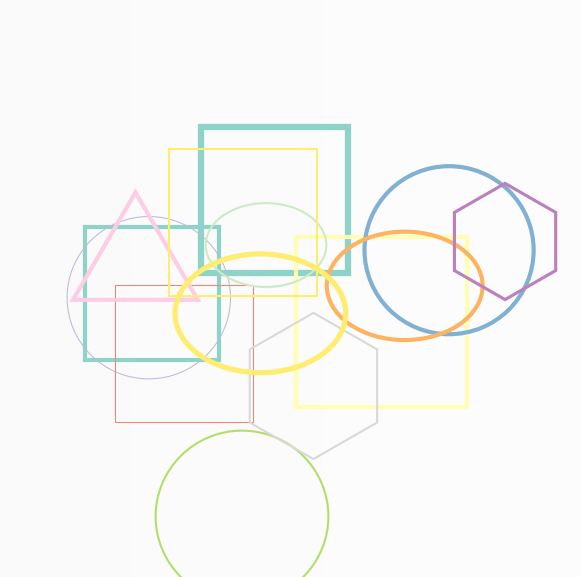[{"shape": "square", "thickness": 3, "radius": 0.63, "center": [0.473, 0.653]}, {"shape": "square", "thickness": 2, "radius": 0.58, "center": [0.262, 0.491]}, {"shape": "square", "thickness": 2, "radius": 0.74, "center": [0.656, 0.441]}, {"shape": "circle", "thickness": 0.5, "radius": 0.7, "center": [0.256, 0.484]}, {"shape": "square", "thickness": 0.5, "radius": 0.59, "center": [0.316, 0.387]}, {"shape": "circle", "thickness": 2, "radius": 0.73, "center": [0.773, 0.566]}, {"shape": "oval", "thickness": 2, "radius": 0.67, "center": [0.696, 0.504]}, {"shape": "circle", "thickness": 1, "radius": 0.74, "center": [0.416, 0.105]}, {"shape": "triangle", "thickness": 2, "radius": 0.62, "center": [0.233, 0.542]}, {"shape": "hexagon", "thickness": 1, "radius": 0.63, "center": [0.539, 0.331]}, {"shape": "hexagon", "thickness": 1.5, "radius": 0.5, "center": [0.869, 0.581]}, {"shape": "oval", "thickness": 1, "radius": 0.52, "center": [0.458, 0.575]}, {"shape": "oval", "thickness": 2.5, "radius": 0.73, "center": [0.448, 0.457]}, {"shape": "square", "thickness": 1, "radius": 0.64, "center": [0.418, 0.614]}]